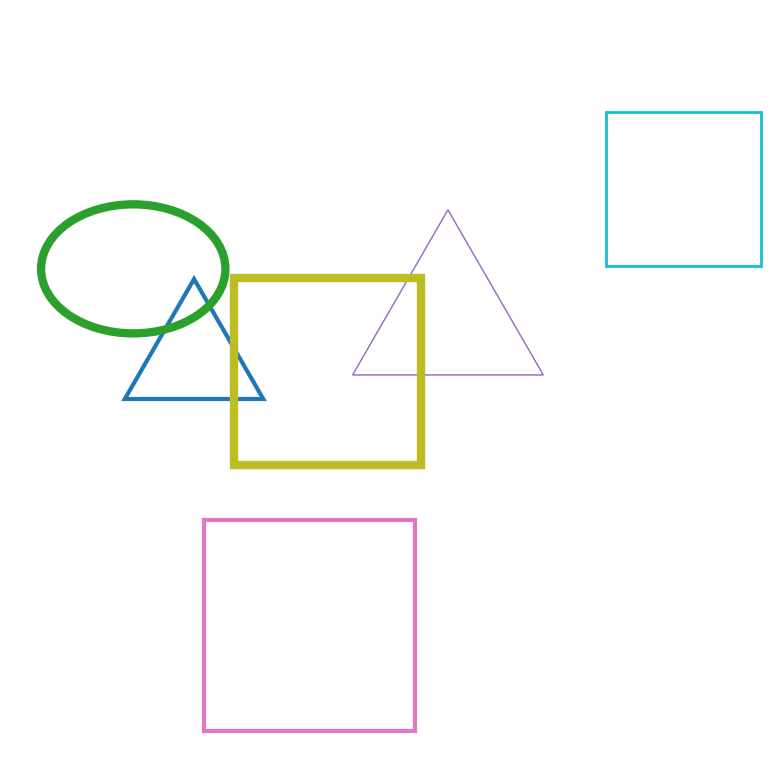[{"shape": "triangle", "thickness": 1.5, "radius": 0.52, "center": [0.252, 0.534]}, {"shape": "oval", "thickness": 3, "radius": 0.6, "center": [0.173, 0.651]}, {"shape": "triangle", "thickness": 0.5, "radius": 0.71, "center": [0.582, 0.585]}, {"shape": "square", "thickness": 1.5, "radius": 0.68, "center": [0.402, 0.188]}, {"shape": "square", "thickness": 3, "radius": 0.61, "center": [0.425, 0.518]}, {"shape": "square", "thickness": 1, "radius": 0.5, "center": [0.888, 0.755]}]